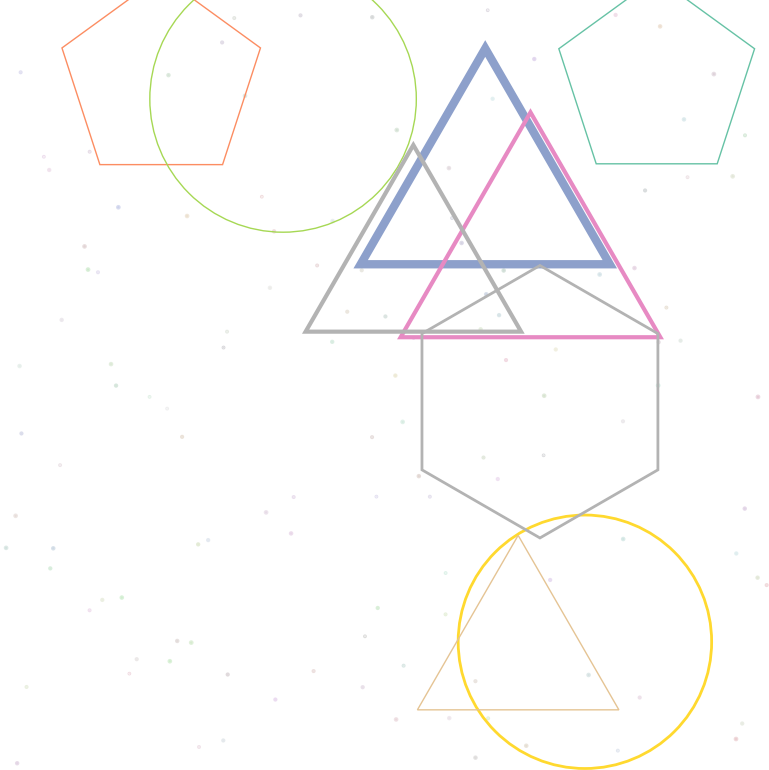[{"shape": "pentagon", "thickness": 0.5, "radius": 0.67, "center": [0.853, 0.895]}, {"shape": "pentagon", "thickness": 0.5, "radius": 0.68, "center": [0.209, 0.896]}, {"shape": "triangle", "thickness": 3, "radius": 0.93, "center": [0.63, 0.75]}, {"shape": "triangle", "thickness": 1.5, "radius": 0.97, "center": [0.689, 0.659]}, {"shape": "circle", "thickness": 0.5, "radius": 0.87, "center": [0.368, 0.871]}, {"shape": "circle", "thickness": 1, "radius": 0.82, "center": [0.76, 0.167]}, {"shape": "triangle", "thickness": 0.5, "radius": 0.76, "center": [0.673, 0.154]}, {"shape": "hexagon", "thickness": 1, "radius": 0.88, "center": [0.701, 0.478]}, {"shape": "triangle", "thickness": 1.5, "radius": 0.81, "center": [0.537, 0.65]}]